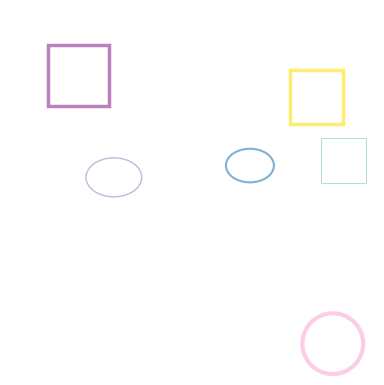[{"shape": "square", "thickness": 0.5, "radius": 0.3, "center": [0.892, 0.583]}, {"shape": "oval", "thickness": 1, "radius": 0.36, "center": [0.296, 0.539]}, {"shape": "oval", "thickness": 1.5, "radius": 0.31, "center": [0.649, 0.57]}, {"shape": "circle", "thickness": 3, "radius": 0.39, "center": [0.864, 0.107]}, {"shape": "square", "thickness": 2.5, "radius": 0.4, "center": [0.205, 0.804]}, {"shape": "square", "thickness": 2.5, "radius": 0.35, "center": [0.823, 0.748]}]